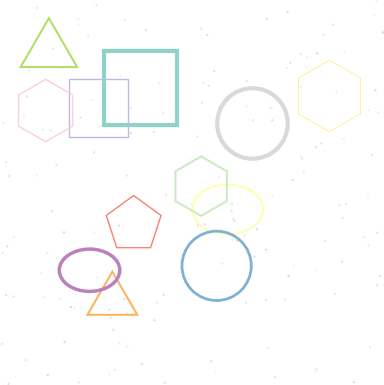[{"shape": "square", "thickness": 3, "radius": 0.48, "center": [0.365, 0.771]}, {"shape": "oval", "thickness": 1.5, "radius": 0.46, "center": [0.591, 0.456]}, {"shape": "square", "thickness": 1, "radius": 0.38, "center": [0.256, 0.72]}, {"shape": "pentagon", "thickness": 1, "radius": 0.37, "center": [0.347, 0.417]}, {"shape": "circle", "thickness": 2, "radius": 0.45, "center": [0.563, 0.31]}, {"shape": "triangle", "thickness": 1.5, "radius": 0.37, "center": [0.292, 0.22]}, {"shape": "triangle", "thickness": 1.5, "radius": 0.42, "center": [0.127, 0.868]}, {"shape": "hexagon", "thickness": 1, "radius": 0.41, "center": [0.118, 0.713]}, {"shape": "circle", "thickness": 3, "radius": 0.46, "center": [0.656, 0.679]}, {"shape": "oval", "thickness": 2.5, "radius": 0.39, "center": [0.233, 0.298]}, {"shape": "hexagon", "thickness": 1.5, "radius": 0.39, "center": [0.522, 0.517]}, {"shape": "hexagon", "thickness": 0.5, "radius": 0.46, "center": [0.856, 0.751]}]